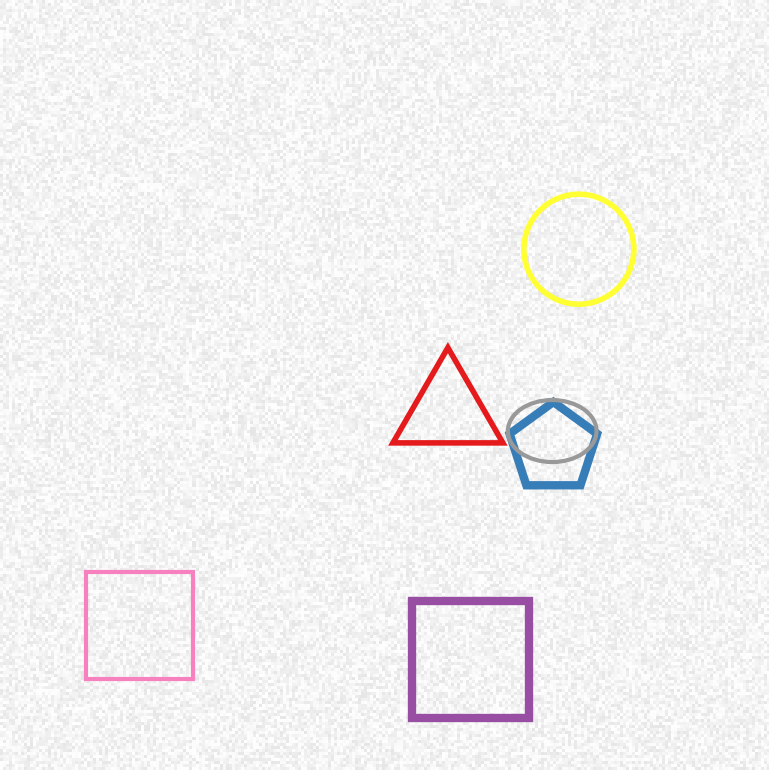[{"shape": "triangle", "thickness": 2, "radius": 0.41, "center": [0.582, 0.466]}, {"shape": "pentagon", "thickness": 3, "radius": 0.3, "center": [0.719, 0.418]}, {"shape": "square", "thickness": 3, "radius": 0.38, "center": [0.611, 0.143]}, {"shape": "circle", "thickness": 2, "radius": 0.36, "center": [0.752, 0.676]}, {"shape": "square", "thickness": 1.5, "radius": 0.35, "center": [0.181, 0.187]}, {"shape": "oval", "thickness": 1.5, "radius": 0.29, "center": [0.717, 0.44]}]